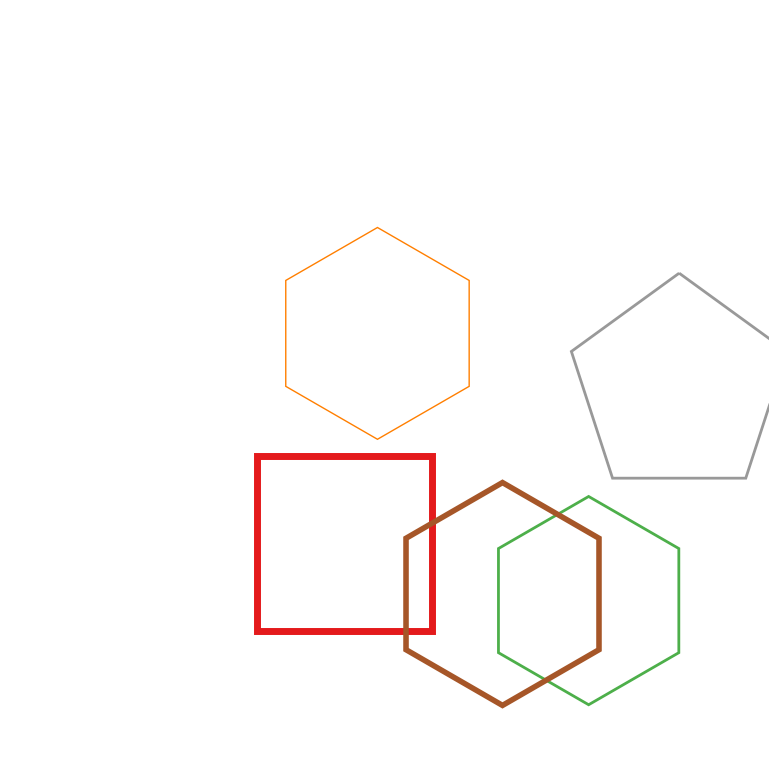[{"shape": "square", "thickness": 2.5, "radius": 0.57, "center": [0.447, 0.294]}, {"shape": "hexagon", "thickness": 1, "radius": 0.68, "center": [0.764, 0.22]}, {"shape": "hexagon", "thickness": 0.5, "radius": 0.69, "center": [0.49, 0.567]}, {"shape": "hexagon", "thickness": 2, "radius": 0.72, "center": [0.653, 0.229]}, {"shape": "pentagon", "thickness": 1, "radius": 0.74, "center": [0.882, 0.498]}]